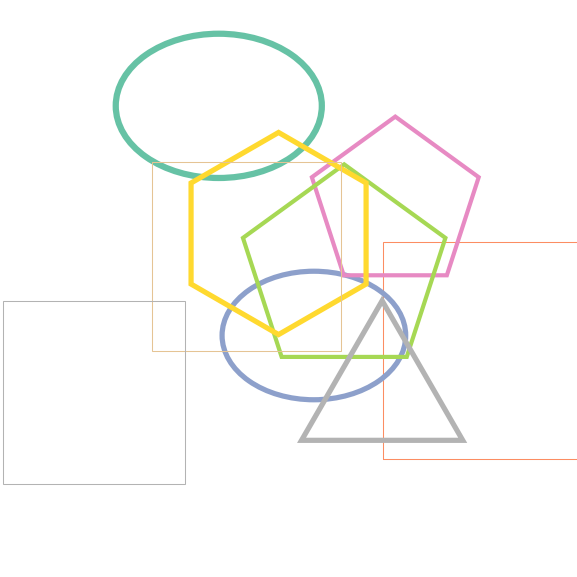[{"shape": "oval", "thickness": 3, "radius": 0.89, "center": [0.379, 0.816]}, {"shape": "square", "thickness": 0.5, "radius": 0.94, "center": [0.851, 0.392]}, {"shape": "oval", "thickness": 2.5, "radius": 0.79, "center": [0.544, 0.418]}, {"shape": "pentagon", "thickness": 2, "radius": 0.76, "center": [0.684, 0.645]}, {"shape": "pentagon", "thickness": 2, "radius": 0.92, "center": [0.596, 0.53]}, {"shape": "hexagon", "thickness": 2.5, "radius": 0.87, "center": [0.482, 0.595]}, {"shape": "square", "thickness": 0.5, "radius": 0.82, "center": [0.427, 0.555]}, {"shape": "triangle", "thickness": 2.5, "radius": 0.81, "center": [0.662, 0.317]}, {"shape": "square", "thickness": 0.5, "radius": 0.79, "center": [0.163, 0.32]}]